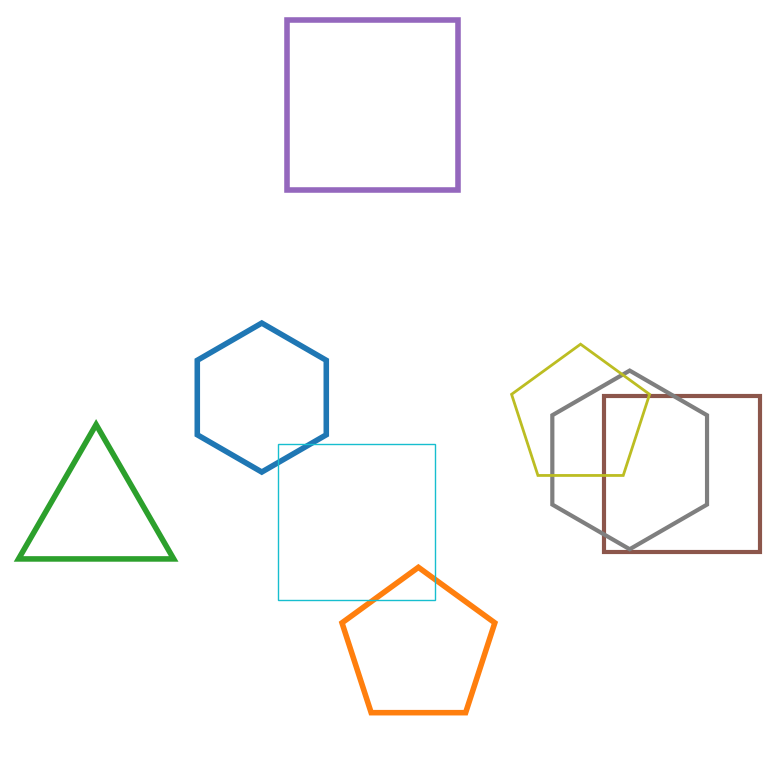[{"shape": "hexagon", "thickness": 2, "radius": 0.48, "center": [0.34, 0.484]}, {"shape": "pentagon", "thickness": 2, "radius": 0.52, "center": [0.543, 0.159]}, {"shape": "triangle", "thickness": 2, "radius": 0.58, "center": [0.125, 0.332]}, {"shape": "square", "thickness": 2, "radius": 0.55, "center": [0.484, 0.863]}, {"shape": "square", "thickness": 1.5, "radius": 0.51, "center": [0.886, 0.385]}, {"shape": "hexagon", "thickness": 1.5, "radius": 0.58, "center": [0.818, 0.403]}, {"shape": "pentagon", "thickness": 1, "radius": 0.47, "center": [0.754, 0.459]}, {"shape": "square", "thickness": 0.5, "radius": 0.51, "center": [0.463, 0.322]}]